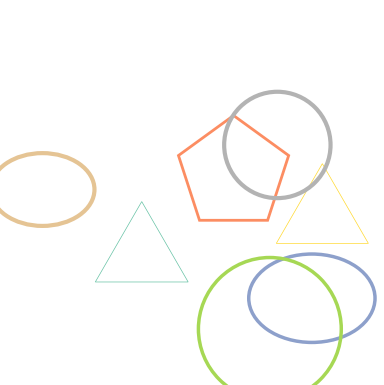[{"shape": "triangle", "thickness": 0.5, "radius": 0.7, "center": [0.368, 0.337]}, {"shape": "pentagon", "thickness": 2, "radius": 0.75, "center": [0.607, 0.55]}, {"shape": "oval", "thickness": 2.5, "radius": 0.82, "center": [0.81, 0.225]}, {"shape": "circle", "thickness": 2.5, "radius": 0.93, "center": [0.701, 0.146]}, {"shape": "triangle", "thickness": 0.5, "radius": 0.69, "center": [0.837, 0.437]}, {"shape": "oval", "thickness": 3, "radius": 0.68, "center": [0.11, 0.508]}, {"shape": "circle", "thickness": 3, "radius": 0.69, "center": [0.72, 0.624]}]